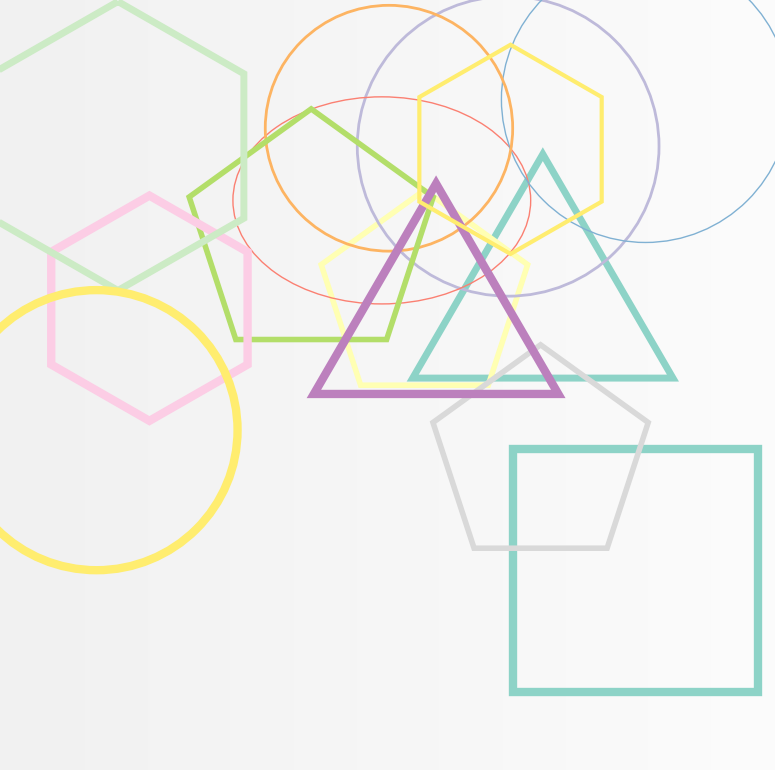[{"shape": "square", "thickness": 3, "radius": 0.79, "center": [0.82, 0.259]}, {"shape": "triangle", "thickness": 2.5, "radius": 0.97, "center": [0.7, 0.606]}, {"shape": "pentagon", "thickness": 2, "radius": 0.7, "center": [0.548, 0.613]}, {"shape": "circle", "thickness": 1, "radius": 0.97, "center": [0.656, 0.81]}, {"shape": "oval", "thickness": 0.5, "radius": 0.96, "center": [0.493, 0.74]}, {"shape": "circle", "thickness": 0.5, "radius": 0.93, "center": [0.833, 0.871]}, {"shape": "circle", "thickness": 1, "radius": 0.8, "center": [0.502, 0.833]}, {"shape": "pentagon", "thickness": 2, "radius": 0.83, "center": [0.402, 0.693]}, {"shape": "hexagon", "thickness": 3, "radius": 0.73, "center": [0.193, 0.6]}, {"shape": "pentagon", "thickness": 2, "radius": 0.73, "center": [0.698, 0.406]}, {"shape": "triangle", "thickness": 3, "radius": 0.91, "center": [0.563, 0.579]}, {"shape": "hexagon", "thickness": 2.5, "radius": 0.94, "center": [0.152, 0.81]}, {"shape": "hexagon", "thickness": 1.5, "radius": 0.68, "center": [0.659, 0.806]}, {"shape": "circle", "thickness": 3, "radius": 0.91, "center": [0.125, 0.441]}]